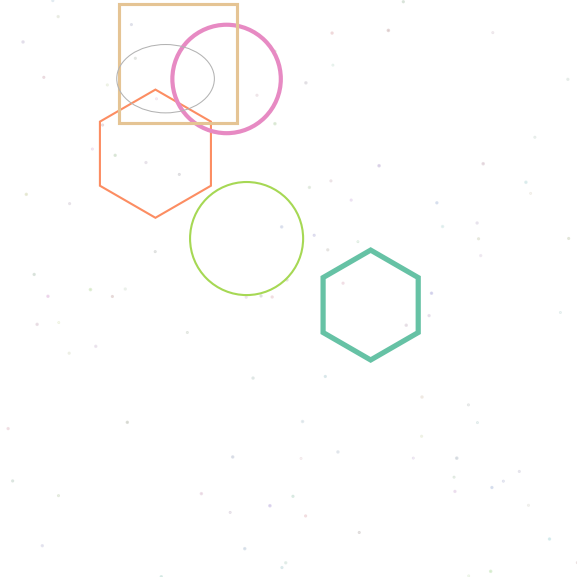[{"shape": "hexagon", "thickness": 2.5, "radius": 0.48, "center": [0.642, 0.471]}, {"shape": "hexagon", "thickness": 1, "radius": 0.55, "center": [0.269, 0.733]}, {"shape": "circle", "thickness": 2, "radius": 0.47, "center": [0.392, 0.862]}, {"shape": "circle", "thickness": 1, "radius": 0.49, "center": [0.427, 0.586]}, {"shape": "square", "thickness": 1.5, "radius": 0.51, "center": [0.308, 0.889]}, {"shape": "oval", "thickness": 0.5, "radius": 0.42, "center": [0.287, 0.863]}]